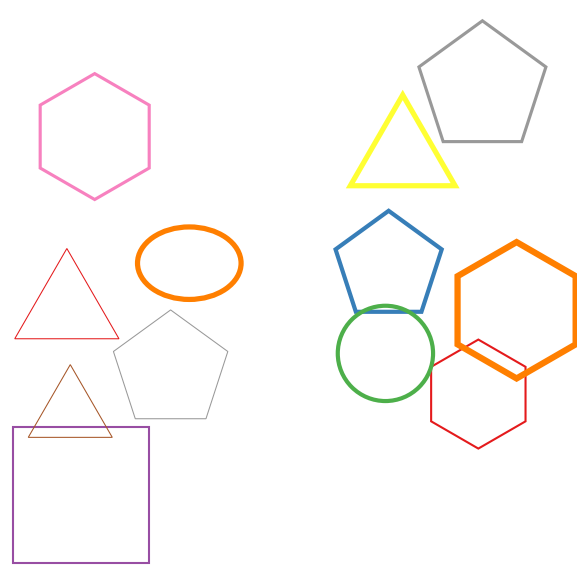[{"shape": "hexagon", "thickness": 1, "radius": 0.47, "center": [0.828, 0.317]}, {"shape": "triangle", "thickness": 0.5, "radius": 0.52, "center": [0.116, 0.465]}, {"shape": "pentagon", "thickness": 2, "radius": 0.48, "center": [0.673, 0.537]}, {"shape": "circle", "thickness": 2, "radius": 0.41, "center": [0.667, 0.387]}, {"shape": "square", "thickness": 1, "radius": 0.59, "center": [0.14, 0.142]}, {"shape": "hexagon", "thickness": 3, "radius": 0.59, "center": [0.895, 0.462]}, {"shape": "oval", "thickness": 2.5, "radius": 0.45, "center": [0.328, 0.543]}, {"shape": "triangle", "thickness": 2.5, "radius": 0.52, "center": [0.697, 0.73]}, {"shape": "triangle", "thickness": 0.5, "radius": 0.42, "center": [0.122, 0.284]}, {"shape": "hexagon", "thickness": 1.5, "radius": 0.54, "center": [0.164, 0.763]}, {"shape": "pentagon", "thickness": 0.5, "radius": 0.52, "center": [0.295, 0.358]}, {"shape": "pentagon", "thickness": 1.5, "radius": 0.58, "center": [0.835, 0.847]}]